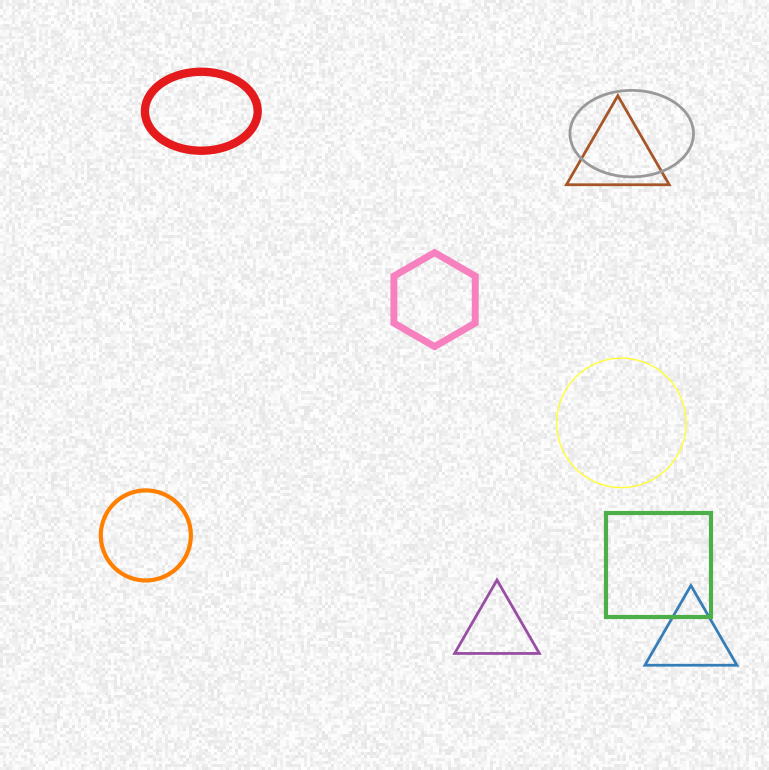[{"shape": "oval", "thickness": 3, "radius": 0.37, "center": [0.261, 0.856]}, {"shape": "triangle", "thickness": 1, "radius": 0.35, "center": [0.897, 0.171]}, {"shape": "square", "thickness": 1.5, "radius": 0.34, "center": [0.855, 0.266]}, {"shape": "triangle", "thickness": 1, "radius": 0.32, "center": [0.645, 0.183]}, {"shape": "circle", "thickness": 1.5, "radius": 0.29, "center": [0.189, 0.305]}, {"shape": "circle", "thickness": 0.5, "radius": 0.42, "center": [0.807, 0.451]}, {"shape": "triangle", "thickness": 1, "radius": 0.39, "center": [0.802, 0.799]}, {"shape": "hexagon", "thickness": 2.5, "radius": 0.3, "center": [0.564, 0.611]}, {"shape": "oval", "thickness": 1, "radius": 0.4, "center": [0.82, 0.826]}]